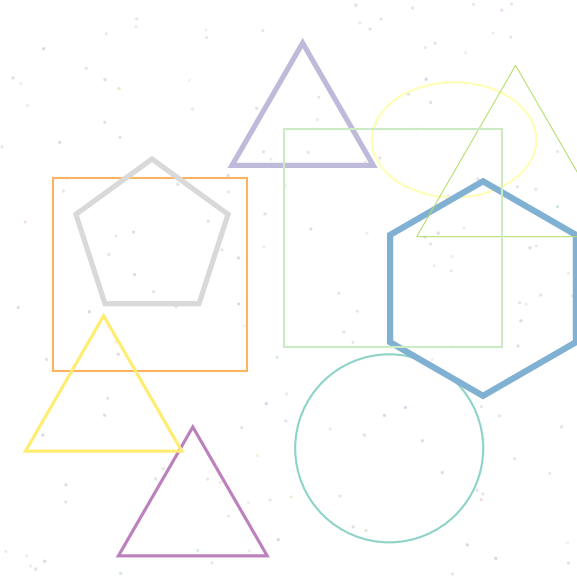[{"shape": "circle", "thickness": 1, "radius": 0.81, "center": [0.674, 0.223]}, {"shape": "oval", "thickness": 1, "radius": 0.71, "center": [0.786, 0.757]}, {"shape": "triangle", "thickness": 2.5, "radius": 0.71, "center": [0.524, 0.783]}, {"shape": "hexagon", "thickness": 3, "radius": 0.93, "center": [0.836, 0.499]}, {"shape": "square", "thickness": 1, "radius": 0.84, "center": [0.26, 0.524]}, {"shape": "triangle", "thickness": 0.5, "radius": 0.99, "center": [0.893, 0.688]}, {"shape": "pentagon", "thickness": 2.5, "radius": 0.69, "center": [0.263, 0.585]}, {"shape": "triangle", "thickness": 1.5, "radius": 0.74, "center": [0.334, 0.111]}, {"shape": "square", "thickness": 1, "radius": 0.94, "center": [0.681, 0.588]}, {"shape": "triangle", "thickness": 1.5, "radius": 0.78, "center": [0.179, 0.296]}]